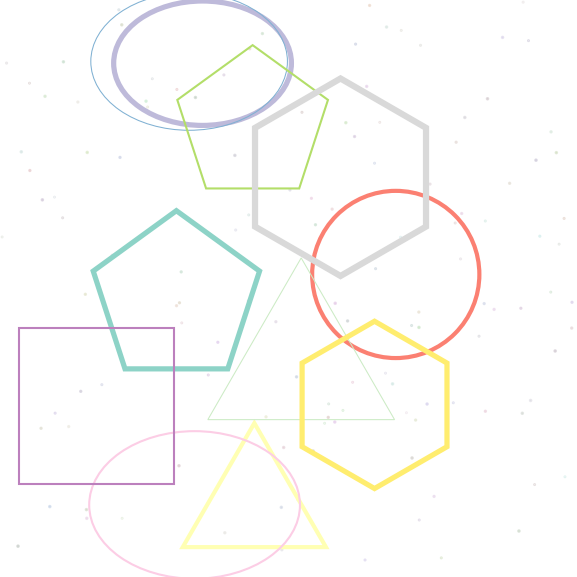[{"shape": "pentagon", "thickness": 2.5, "radius": 0.76, "center": [0.305, 0.483]}, {"shape": "triangle", "thickness": 2, "radius": 0.72, "center": [0.44, 0.123]}, {"shape": "oval", "thickness": 2.5, "radius": 0.77, "center": [0.351, 0.89]}, {"shape": "circle", "thickness": 2, "radius": 0.72, "center": [0.685, 0.524]}, {"shape": "oval", "thickness": 0.5, "radius": 0.85, "center": [0.327, 0.893]}, {"shape": "pentagon", "thickness": 1, "radius": 0.69, "center": [0.437, 0.784]}, {"shape": "oval", "thickness": 1, "radius": 0.91, "center": [0.337, 0.125]}, {"shape": "hexagon", "thickness": 3, "radius": 0.85, "center": [0.59, 0.692]}, {"shape": "square", "thickness": 1, "radius": 0.67, "center": [0.167, 0.296]}, {"shape": "triangle", "thickness": 0.5, "radius": 0.93, "center": [0.522, 0.366]}, {"shape": "hexagon", "thickness": 2.5, "radius": 0.72, "center": [0.649, 0.298]}]